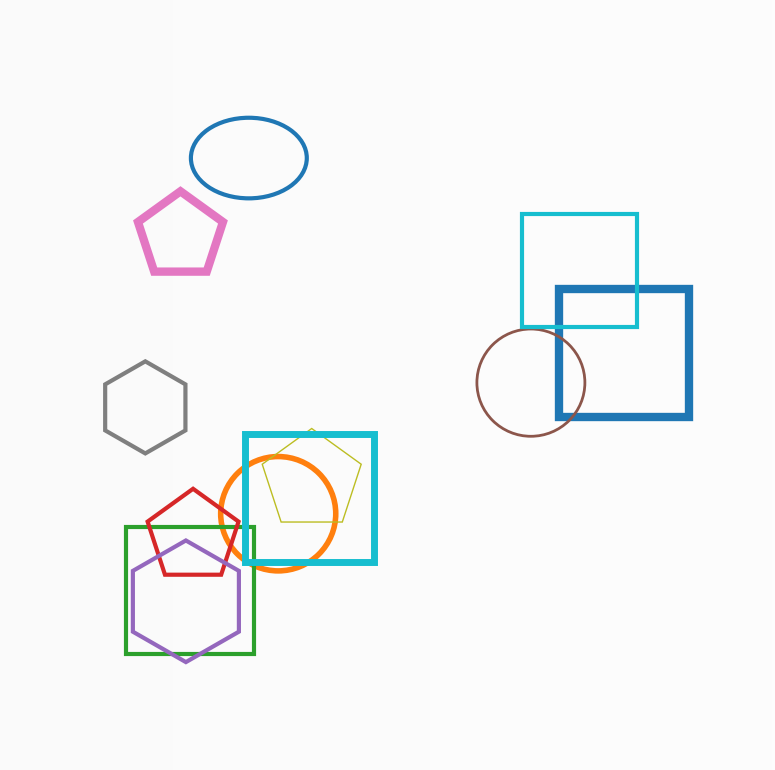[{"shape": "oval", "thickness": 1.5, "radius": 0.37, "center": [0.321, 0.795]}, {"shape": "square", "thickness": 3, "radius": 0.42, "center": [0.805, 0.541]}, {"shape": "circle", "thickness": 2, "radius": 0.37, "center": [0.359, 0.333]}, {"shape": "square", "thickness": 1.5, "radius": 0.41, "center": [0.245, 0.233]}, {"shape": "pentagon", "thickness": 1.5, "radius": 0.31, "center": [0.249, 0.304]}, {"shape": "hexagon", "thickness": 1.5, "radius": 0.39, "center": [0.24, 0.219]}, {"shape": "circle", "thickness": 1, "radius": 0.35, "center": [0.685, 0.503]}, {"shape": "pentagon", "thickness": 3, "radius": 0.29, "center": [0.233, 0.694]}, {"shape": "hexagon", "thickness": 1.5, "radius": 0.3, "center": [0.187, 0.471]}, {"shape": "pentagon", "thickness": 0.5, "radius": 0.34, "center": [0.402, 0.376]}, {"shape": "square", "thickness": 1.5, "radius": 0.37, "center": [0.748, 0.648]}, {"shape": "square", "thickness": 2.5, "radius": 0.41, "center": [0.399, 0.353]}]